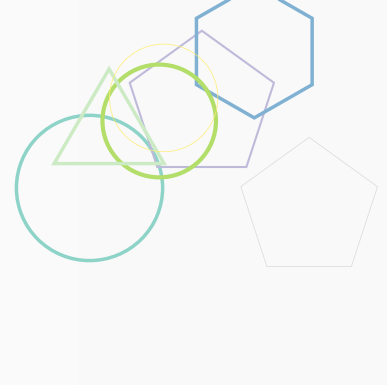[{"shape": "circle", "thickness": 2.5, "radius": 0.94, "center": [0.231, 0.512]}, {"shape": "pentagon", "thickness": 1.5, "radius": 0.98, "center": [0.521, 0.725]}, {"shape": "hexagon", "thickness": 2.5, "radius": 0.86, "center": [0.656, 0.866]}, {"shape": "circle", "thickness": 3, "radius": 0.73, "center": [0.411, 0.686]}, {"shape": "pentagon", "thickness": 0.5, "radius": 0.93, "center": [0.798, 0.458]}, {"shape": "triangle", "thickness": 2.5, "radius": 0.82, "center": [0.282, 0.657]}, {"shape": "circle", "thickness": 0.5, "radius": 0.7, "center": [0.422, 0.746]}]